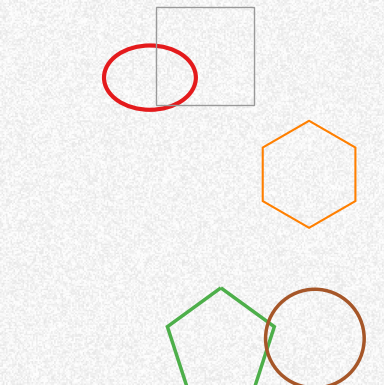[{"shape": "oval", "thickness": 3, "radius": 0.6, "center": [0.389, 0.798]}, {"shape": "pentagon", "thickness": 2.5, "radius": 0.73, "center": [0.574, 0.106]}, {"shape": "hexagon", "thickness": 1.5, "radius": 0.69, "center": [0.803, 0.547]}, {"shape": "circle", "thickness": 2.5, "radius": 0.64, "center": [0.818, 0.121]}, {"shape": "square", "thickness": 1, "radius": 0.63, "center": [0.533, 0.855]}]